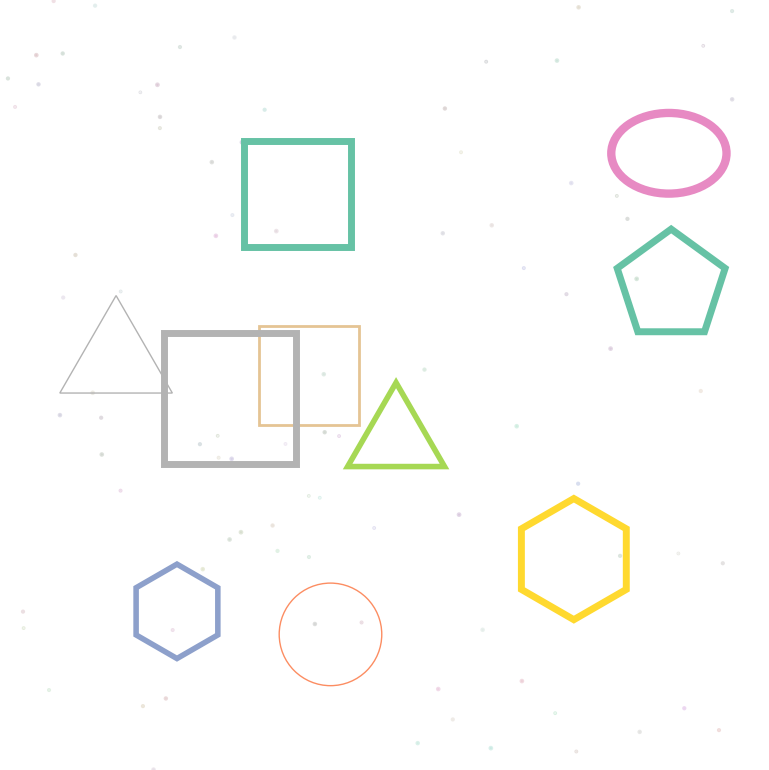[{"shape": "square", "thickness": 2.5, "radius": 0.35, "center": [0.387, 0.748]}, {"shape": "pentagon", "thickness": 2.5, "radius": 0.37, "center": [0.872, 0.629]}, {"shape": "circle", "thickness": 0.5, "radius": 0.33, "center": [0.429, 0.176]}, {"shape": "hexagon", "thickness": 2, "radius": 0.31, "center": [0.23, 0.206]}, {"shape": "oval", "thickness": 3, "radius": 0.37, "center": [0.869, 0.801]}, {"shape": "triangle", "thickness": 2, "radius": 0.36, "center": [0.514, 0.43]}, {"shape": "hexagon", "thickness": 2.5, "radius": 0.39, "center": [0.745, 0.274]}, {"shape": "square", "thickness": 1, "radius": 0.32, "center": [0.402, 0.512]}, {"shape": "triangle", "thickness": 0.5, "radius": 0.42, "center": [0.151, 0.532]}, {"shape": "square", "thickness": 2.5, "radius": 0.43, "center": [0.299, 0.482]}]